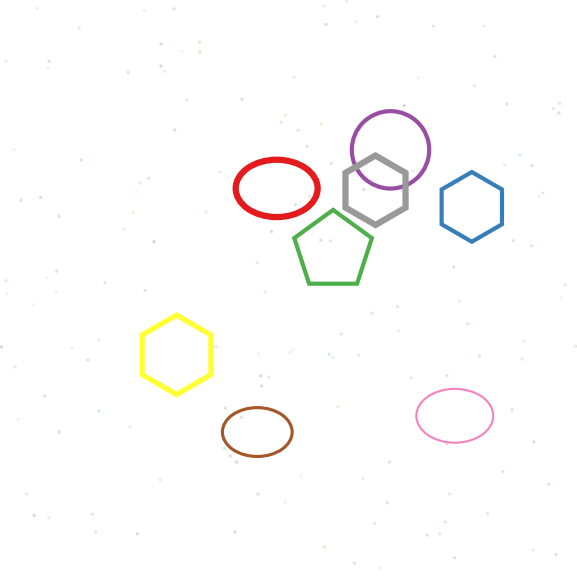[{"shape": "oval", "thickness": 3, "radius": 0.35, "center": [0.479, 0.673]}, {"shape": "hexagon", "thickness": 2, "radius": 0.3, "center": [0.817, 0.641]}, {"shape": "pentagon", "thickness": 2, "radius": 0.35, "center": [0.577, 0.565]}, {"shape": "circle", "thickness": 2, "radius": 0.33, "center": [0.676, 0.74]}, {"shape": "hexagon", "thickness": 2.5, "radius": 0.34, "center": [0.306, 0.385]}, {"shape": "oval", "thickness": 1.5, "radius": 0.3, "center": [0.445, 0.251]}, {"shape": "oval", "thickness": 1, "radius": 0.33, "center": [0.787, 0.279]}, {"shape": "hexagon", "thickness": 3, "radius": 0.3, "center": [0.65, 0.67]}]